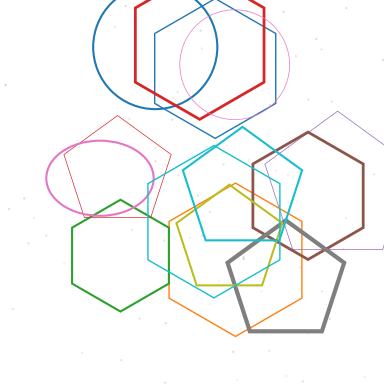[{"shape": "hexagon", "thickness": 1, "radius": 0.91, "center": [0.559, 0.822]}, {"shape": "circle", "thickness": 1.5, "radius": 0.81, "center": [0.403, 0.878]}, {"shape": "hexagon", "thickness": 1, "radius": 1.0, "center": [0.612, 0.325]}, {"shape": "hexagon", "thickness": 1.5, "radius": 0.73, "center": [0.313, 0.336]}, {"shape": "pentagon", "thickness": 0.5, "radius": 0.73, "center": [0.305, 0.553]}, {"shape": "hexagon", "thickness": 2, "radius": 0.96, "center": [0.519, 0.883]}, {"shape": "pentagon", "thickness": 0.5, "radius": 0.99, "center": [0.877, 0.512]}, {"shape": "hexagon", "thickness": 2, "radius": 0.83, "center": [0.8, 0.491]}, {"shape": "circle", "thickness": 0.5, "radius": 0.71, "center": [0.61, 0.832]}, {"shape": "oval", "thickness": 1.5, "radius": 0.7, "center": [0.26, 0.537]}, {"shape": "pentagon", "thickness": 3, "radius": 0.8, "center": [0.743, 0.268]}, {"shape": "pentagon", "thickness": 1.5, "radius": 0.72, "center": [0.596, 0.376]}, {"shape": "pentagon", "thickness": 1.5, "radius": 0.81, "center": [0.63, 0.507]}, {"shape": "hexagon", "thickness": 1, "radius": 0.99, "center": [0.556, 0.424]}]